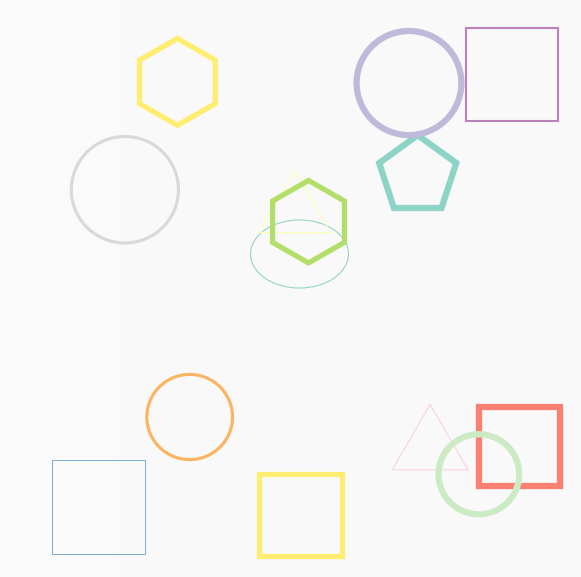[{"shape": "pentagon", "thickness": 3, "radius": 0.35, "center": [0.719, 0.695]}, {"shape": "oval", "thickness": 0.5, "radius": 0.42, "center": [0.515, 0.559]}, {"shape": "triangle", "thickness": 0.5, "radius": 0.36, "center": [0.507, 0.632]}, {"shape": "circle", "thickness": 3, "radius": 0.45, "center": [0.704, 0.855]}, {"shape": "square", "thickness": 3, "radius": 0.34, "center": [0.894, 0.226]}, {"shape": "square", "thickness": 0.5, "radius": 0.4, "center": [0.169, 0.121]}, {"shape": "circle", "thickness": 1.5, "radius": 0.37, "center": [0.326, 0.277]}, {"shape": "hexagon", "thickness": 2.5, "radius": 0.36, "center": [0.531, 0.615]}, {"shape": "triangle", "thickness": 0.5, "radius": 0.38, "center": [0.74, 0.223]}, {"shape": "circle", "thickness": 1.5, "radius": 0.46, "center": [0.215, 0.671]}, {"shape": "square", "thickness": 1, "radius": 0.4, "center": [0.881, 0.87]}, {"shape": "circle", "thickness": 3, "radius": 0.35, "center": [0.824, 0.178]}, {"shape": "square", "thickness": 2.5, "radius": 0.36, "center": [0.516, 0.107]}, {"shape": "hexagon", "thickness": 2.5, "radius": 0.38, "center": [0.305, 0.857]}]